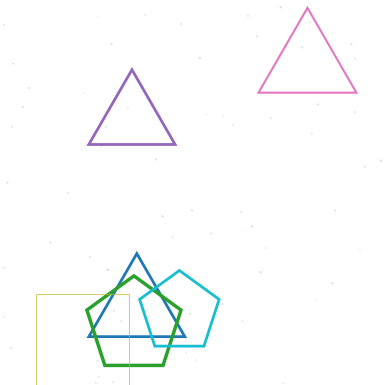[{"shape": "triangle", "thickness": 2, "radius": 0.72, "center": [0.355, 0.197]}, {"shape": "pentagon", "thickness": 2.5, "radius": 0.64, "center": [0.348, 0.155]}, {"shape": "triangle", "thickness": 2, "radius": 0.65, "center": [0.343, 0.689]}, {"shape": "triangle", "thickness": 1.5, "radius": 0.73, "center": [0.799, 0.833]}, {"shape": "square", "thickness": 0.5, "radius": 0.6, "center": [0.214, 0.117]}, {"shape": "pentagon", "thickness": 2, "radius": 0.54, "center": [0.466, 0.189]}]